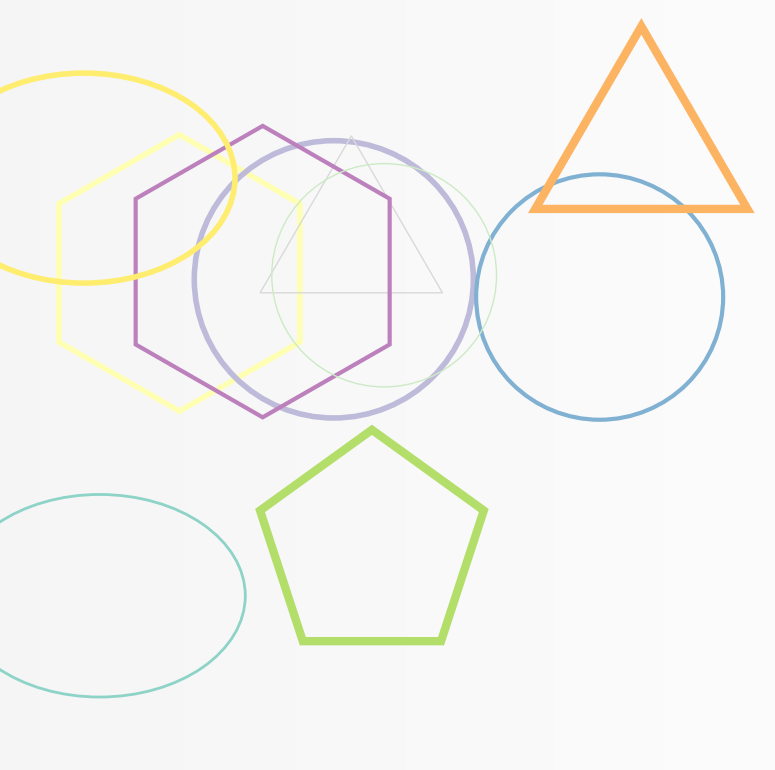[{"shape": "oval", "thickness": 1, "radius": 0.94, "center": [0.129, 0.226]}, {"shape": "hexagon", "thickness": 2, "radius": 0.9, "center": [0.231, 0.646]}, {"shape": "circle", "thickness": 2, "radius": 0.9, "center": [0.431, 0.637]}, {"shape": "circle", "thickness": 1.5, "radius": 0.8, "center": [0.774, 0.614]}, {"shape": "triangle", "thickness": 3, "radius": 0.79, "center": [0.828, 0.808]}, {"shape": "pentagon", "thickness": 3, "radius": 0.76, "center": [0.48, 0.29]}, {"shape": "triangle", "thickness": 0.5, "radius": 0.68, "center": [0.453, 0.688]}, {"shape": "hexagon", "thickness": 1.5, "radius": 0.95, "center": [0.339, 0.647]}, {"shape": "circle", "thickness": 0.5, "radius": 0.73, "center": [0.496, 0.643]}, {"shape": "oval", "thickness": 2, "radius": 0.97, "center": [0.108, 0.769]}]